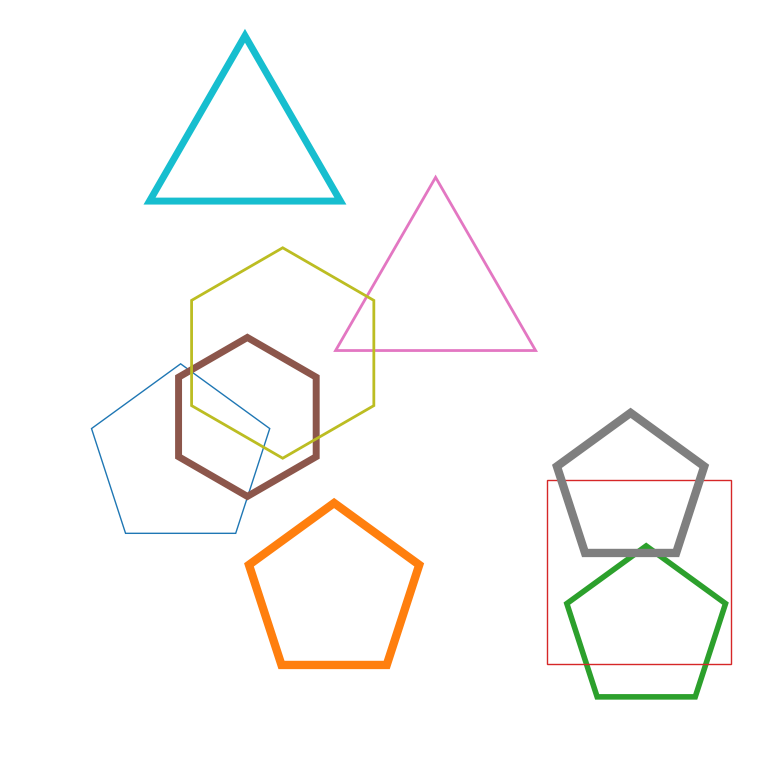[{"shape": "pentagon", "thickness": 0.5, "radius": 0.61, "center": [0.235, 0.406]}, {"shape": "pentagon", "thickness": 3, "radius": 0.58, "center": [0.434, 0.23]}, {"shape": "pentagon", "thickness": 2, "radius": 0.54, "center": [0.839, 0.183]}, {"shape": "square", "thickness": 0.5, "radius": 0.6, "center": [0.83, 0.257]}, {"shape": "hexagon", "thickness": 2.5, "radius": 0.52, "center": [0.321, 0.459]}, {"shape": "triangle", "thickness": 1, "radius": 0.75, "center": [0.566, 0.62]}, {"shape": "pentagon", "thickness": 3, "radius": 0.5, "center": [0.819, 0.363]}, {"shape": "hexagon", "thickness": 1, "radius": 0.68, "center": [0.367, 0.542]}, {"shape": "triangle", "thickness": 2.5, "radius": 0.72, "center": [0.318, 0.81]}]